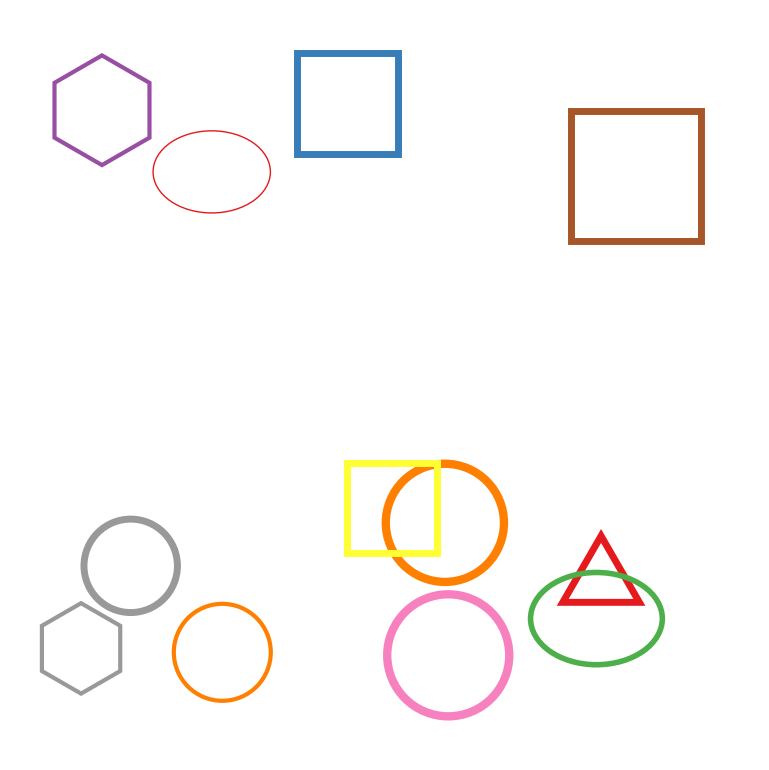[{"shape": "oval", "thickness": 0.5, "radius": 0.38, "center": [0.275, 0.777]}, {"shape": "triangle", "thickness": 2.5, "radius": 0.29, "center": [0.781, 0.246]}, {"shape": "square", "thickness": 2.5, "radius": 0.33, "center": [0.452, 0.866]}, {"shape": "oval", "thickness": 2, "radius": 0.43, "center": [0.775, 0.197]}, {"shape": "hexagon", "thickness": 1.5, "radius": 0.36, "center": [0.132, 0.857]}, {"shape": "circle", "thickness": 3, "radius": 0.38, "center": [0.578, 0.321]}, {"shape": "circle", "thickness": 1.5, "radius": 0.31, "center": [0.289, 0.153]}, {"shape": "square", "thickness": 2.5, "radius": 0.29, "center": [0.509, 0.34]}, {"shape": "square", "thickness": 2.5, "radius": 0.42, "center": [0.825, 0.771]}, {"shape": "circle", "thickness": 3, "radius": 0.4, "center": [0.582, 0.149]}, {"shape": "circle", "thickness": 2.5, "radius": 0.3, "center": [0.17, 0.265]}, {"shape": "hexagon", "thickness": 1.5, "radius": 0.29, "center": [0.105, 0.158]}]